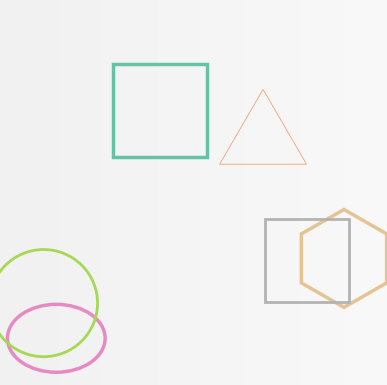[{"shape": "square", "thickness": 2.5, "radius": 0.6, "center": [0.413, 0.713]}, {"shape": "triangle", "thickness": 0.5, "radius": 0.65, "center": [0.679, 0.638]}, {"shape": "oval", "thickness": 2.5, "radius": 0.63, "center": [0.145, 0.121]}, {"shape": "circle", "thickness": 2, "radius": 0.7, "center": [0.113, 0.213]}, {"shape": "hexagon", "thickness": 2.5, "radius": 0.64, "center": [0.888, 0.329]}, {"shape": "square", "thickness": 2, "radius": 0.54, "center": [0.792, 0.324]}]